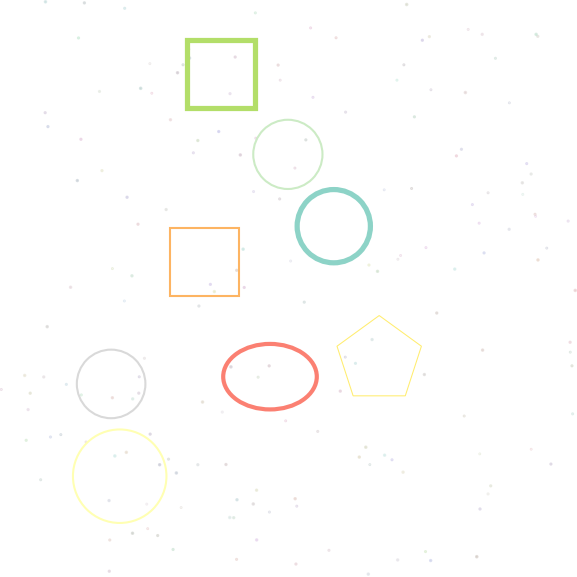[{"shape": "circle", "thickness": 2.5, "radius": 0.32, "center": [0.578, 0.607]}, {"shape": "circle", "thickness": 1, "radius": 0.4, "center": [0.207, 0.175]}, {"shape": "oval", "thickness": 2, "radius": 0.41, "center": [0.468, 0.347]}, {"shape": "square", "thickness": 1, "radius": 0.3, "center": [0.354, 0.546]}, {"shape": "square", "thickness": 2.5, "radius": 0.29, "center": [0.382, 0.871]}, {"shape": "circle", "thickness": 1, "radius": 0.3, "center": [0.192, 0.334]}, {"shape": "circle", "thickness": 1, "radius": 0.3, "center": [0.498, 0.732]}, {"shape": "pentagon", "thickness": 0.5, "radius": 0.38, "center": [0.657, 0.376]}]